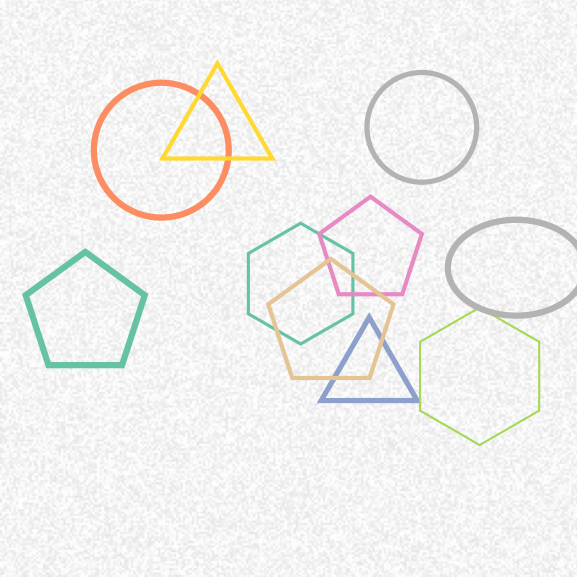[{"shape": "hexagon", "thickness": 1.5, "radius": 0.52, "center": [0.521, 0.508]}, {"shape": "pentagon", "thickness": 3, "radius": 0.54, "center": [0.148, 0.455]}, {"shape": "circle", "thickness": 3, "radius": 0.58, "center": [0.279, 0.739]}, {"shape": "triangle", "thickness": 2.5, "radius": 0.48, "center": [0.639, 0.354]}, {"shape": "pentagon", "thickness": 2, "radius": 0.47, "center": [0.642, 0.565]}, {"shape": "hexagon", "thickness": 1, "radius": 0.6, "center": [0.831, 0.348]}, {"shape": "triangle", "thickness": 2, "radius": 0.55, "center": [0.376, 0.78]}, {"shape": "pentagon", "thickness": 2, "radius": 0.57, "center": [0.573, 0.437]}, {"shape": "oval", "thickness": 3, "radius": 0.59, "center": [0.894, 0.536]}, {"shape": "circle", "thickness": 2.5, "radius": 0.48, "center": [0.73, 0.779]}]